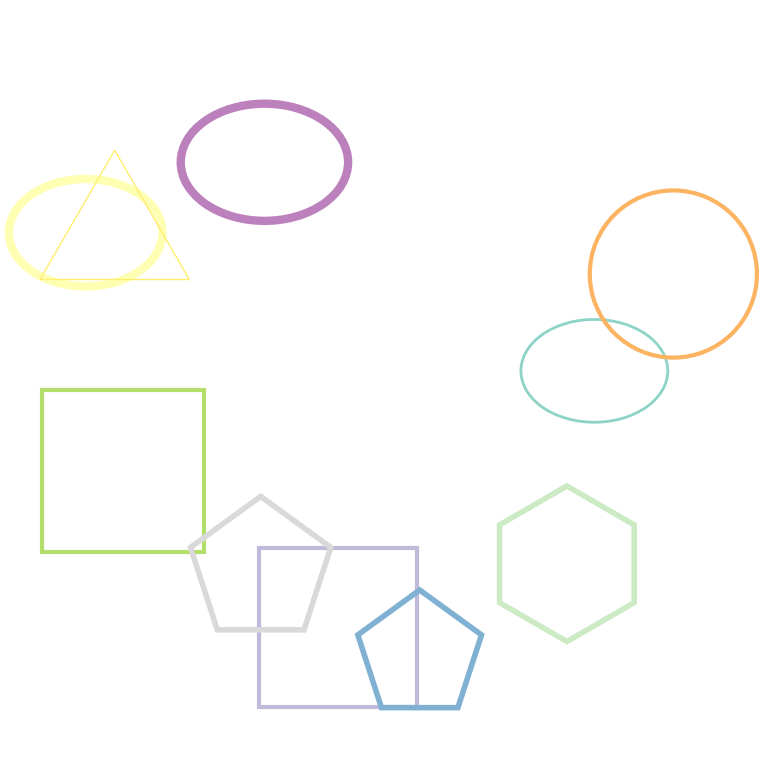[{"shape": "oval", "thickness": 1, "radius": 0.48, "center": [0.772, 0.518]}, {"shape": "oval", "thickness": 3, "radius": 0.5, "center": [0.111, 0.698]}, {"shape": "square", "thickness": 1.5, "radius": 0.52, "center": [0.439, 0.185]}, {"shape": "pentagon", "thickness": 2, "radius": 0.42, "center": [0.545, 0.149]}, {"shape": "circle", "thickness": 1.5, "radius": 0.54, "center": [0.875, 0.644]}, {"shape": "square", "thickness": 1.5, "radius": 0.52, "center": [0.16, 0.388]}, {"shape": "pentagon", "thickness": 2, "radius": 0.48, "center": [0.339, 0.26]}, {"shape": "oval", "thickness": 3, "radius": 0.54, "center": [0.343, 0.789]}, {"shape": "hexagon", "thickness": 2, "radius": 0.5, "center": [0.736, 0.268]}, {"shape": "triangle", "thickness": 0.5, "radius": 0.56, "center": [0.149, 0.693]}]